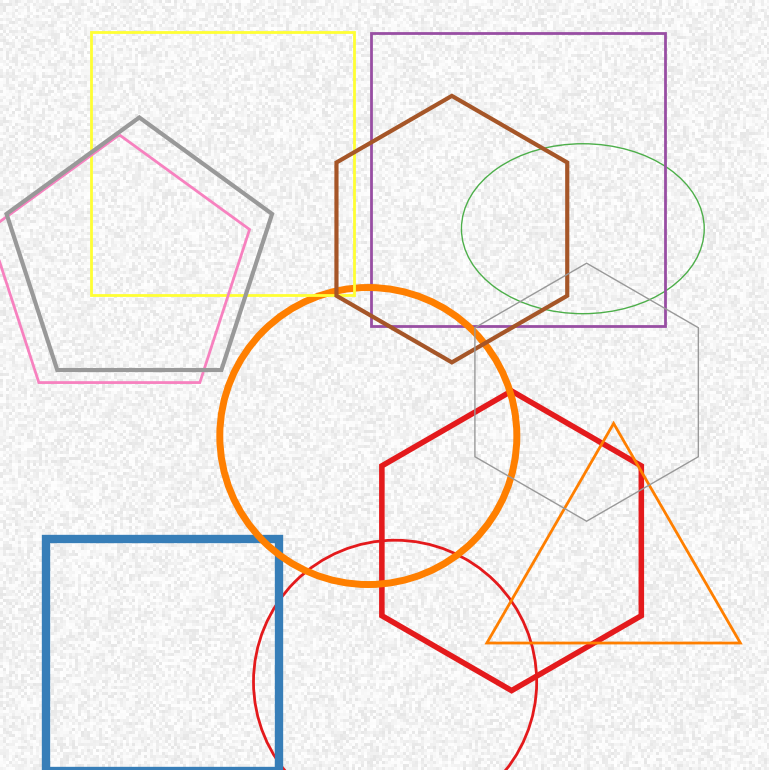[{"shape": "circle", "thickness": 1, "radius": 0.92, "center": [0.513, 0.115]}, {"shape": "hexagon", "thickness": 2, "radius": 0.97, "center": [0.664, 0.298]}, {"shape": "square", "thickness": 3, "radius": 0.75, "center": [0.211, 0.15]}, {"shape": "oval", "thickness": 0.5, "radius": 0.79, "center": [0.757, 0.703]}, {"shape": "square", "thickness": 1, "radius": 0.95, "center": [0.673, 0.767]}, {"shape": "triangle", "thickness": 1, "radius": 0.95, "center": [0.797, 0.26]}, {"shape": "circle", "thickness": 2.5, "radius": 0.96, "center": [0.478, 0.434]}, {"shape": "square", "thickness": 1, "radius": 0.85, "center": [0.289, 0.788]}, {"shape": "hexagon", "thickness": 1.5, "radius": 0.87, "center": [0.587, 0.702]}, {"shape": "pentagon", "thickness": 1, "radius": 0.89, "center": [0.155, 0.647]}, {"shape": "pentagon", "thickness": 1.5, "radius": 0.91, "center": [0.181, 0.666]}, {"shape": "hexagon", "thickness": 0.5, "radius": 0.84, "center": [0.762, 0.491]}]